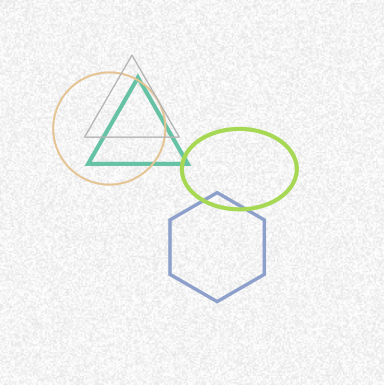[{"shape": "triangle", "thickness": 3, "radius": 0.75, "center": [0.358, 0.649]}, {"shape": "hexagon", "thickness": 2.5, "radius": 0.71, "center": [0.564, 0.358]}, {"shape": "oval", "thickness": 3, "radius": 0.75, "center": [0.622, 0.561]}, {"shape": "circle", "thickness": 1.5, "radius": 0.73, "center": [0.284, 0.666]}, {"shape": "triangle", "thickness": 1, "radius": 0.71, "center": [0.343, 0.715]}]